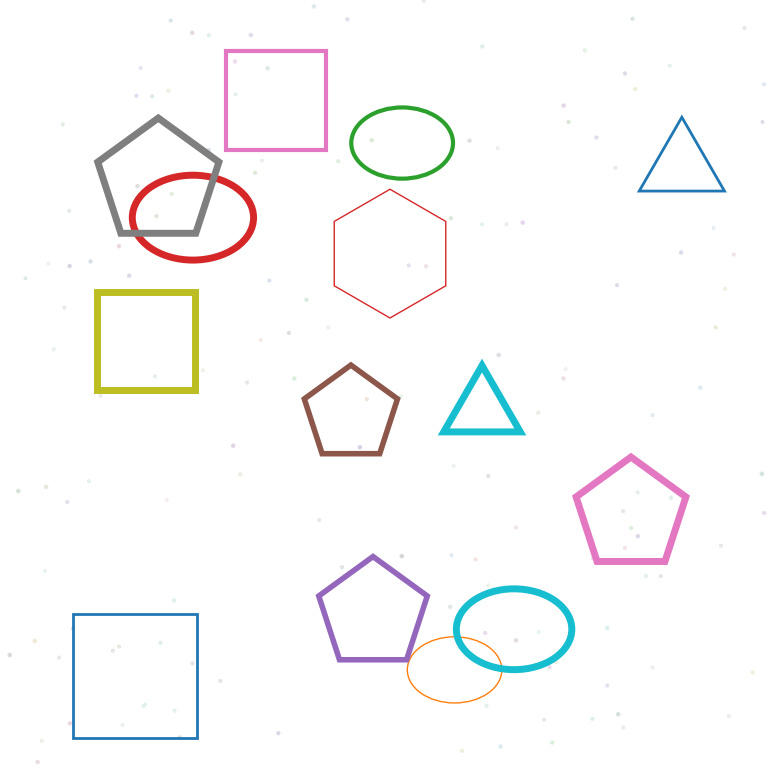[{"shape": "square", "thickness": 1, "radius": 0.4, "center": [0.176, 0.122]}, {"shape": "triangle", "thickness": 1, "radius": 0.32, "center": [0.886, 0.784]}, {"shape": "oval", "thickness": 0.5, "radius": 0.31, "center": [0.59, 0.13]}, {"shape": "oval", "thickness": 1.5, "radius": 0.33, "center": [0.522, 0.814]}, {"shape": "oval", "thickness": 2.5, "radius": 0.39, "center": [0.251, 0.717]}, {"shape": "hexagon", "thickness": 0.5, "radius": 0.42, "center": [0.506, 0.671]}, {"shape": "pentagon", "thickness": 2, "radius": 0.37, "center": [0.484, 0.203]}, {"shape": "pentagon", "thickness": 2, "radius": 0.32, "center": [0.456, 0.462]}, {"shape": "square", "thickness": 1.5, "radius": 0.32, "center": [0.359, 0.869]}, {"shape": "pentagon", "thickness": 2.5, "radius": 0.37, "center": [0.819, 0.331]}, {"shape": "pentagon", "thickness": 2.5, "radius": 0.41, "center": [0.206, 0.764]}, {"shape": "square", "thickness": 2.5, "radius": 0.32, "center": [0.19, 0.557]}, {"shape": "triangle", "thickness": 2.5, "radius": 0.29, "center": [0.626, 0.468]}, {"shape": "oval", "thickness": 2.5, "radius": 0.37, "center": [0.668, 0.183]}]